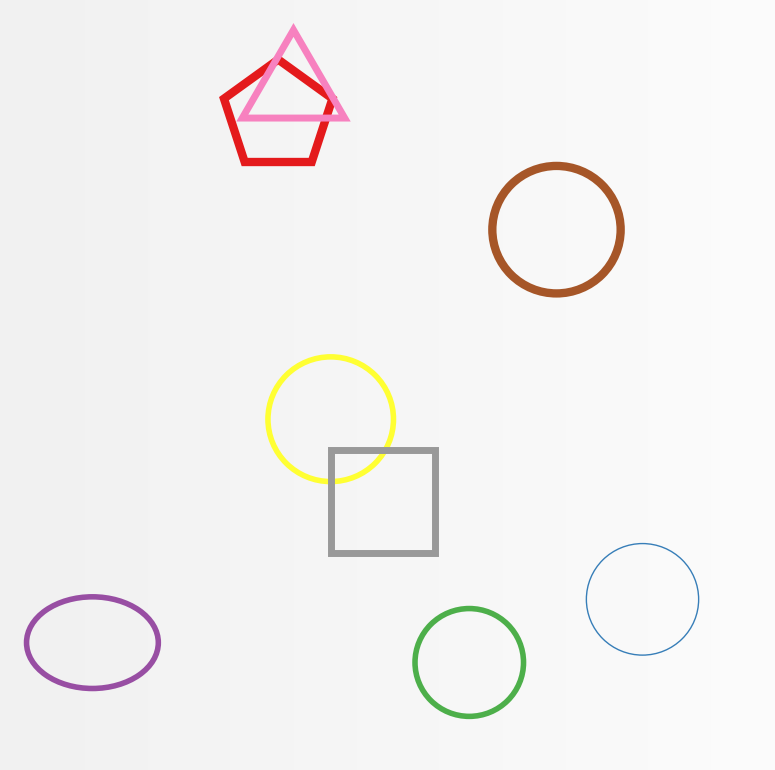[{"shape": "pentagon", "thickness": 3, "radius": 0.37, "center": [0.359, 0.849]}, {"shape": "circle", "thickness": 0.5, "radius": 0.36, "center": [0.829, 0.222]}, {"shape": "circle", "thickness": 2, "radius": 0.35, "center": [0.606, 0.14]}, {"shape": "oval", "thickness": 2, "radius": 0.43, "center": [0.119, 0.165]}, {"shape": "circle", "thickness": 2, "radius": 0.4, "center": [0.427, 0.456]}, {"shape": "circle", "thickness": 3, "radius": 0.41, "center": [0.718, 0.702]}, {"shape": "triangle", "thickness": 2.5, "radius": 0.38, "center": [0.379, 0.885]}, {"shape": "square", "thickness": 2.5, "radius": 0.34, "center": [0.494, 0.349]}]